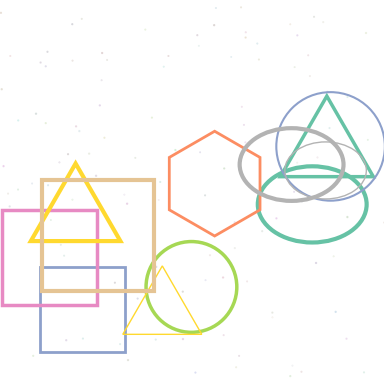[{"shape": "oval", "thickness": 3, "radius": 0.71, "center": [0.811, 0.469]}, {"shape": "triangle", "thickness": 2.5, "radius": 0.7, "center": [0.849, 0.611]}, {"shape": "hexagon", "thickness": 2, "radius": 0.68, "center": [0.558, 0.523]}, {"shape": "square", "thickness": 2, "radius": 0.55, "center": [0.214, 0.196]}, {"shape": "circle", "thickness": 1.5, "radius": 0.7, "center": [0.859, 0.62]}, {"shape": "square", "thickness": 2.5, "radius": 0.61, "center": [0.129, 0.331]}, {"shape": "circle", "thickness": 2.5, "radius": 0.59, "center": [0.497, 0.255]}, {"shape": "triangle", "thickness": 1, "radius": 0.59, "center": [0.422, 0.191]}, {"shape": "triangle", "thickness": 3, "radius": 0.67, "center": [0.196, 0.441]}, {"shape": "square", "thickness": 3, "radius": 0.72, "center": [0.255, 0.388]}, {"shape": "oval", "thickness": 3, "radius": 0.67, "center": [0.757, 0.573]}, {"shape": "oval", "thickness": 1, "radius": 0.53, "center": [0.846, 0.557]}]